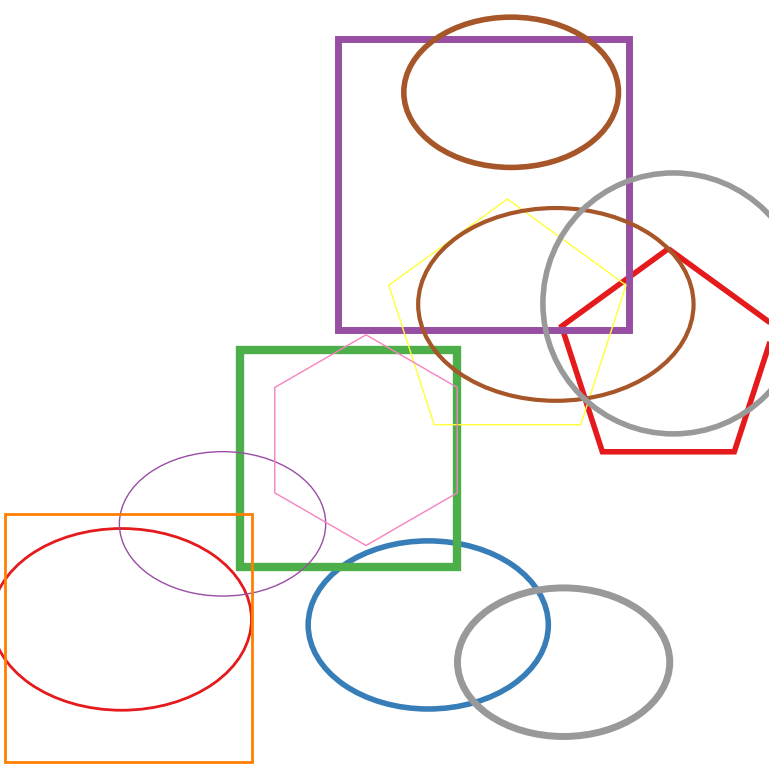[{"shape": "pentagon", "thickness": 2, "radius": 0.73, "center": [0.868, 0.531]}, {"shape": "oval", "thickness": 1, "radius": 0.84, "center": [0.158, 0.196]}, {"shape": "oval", "thickness": 2, "radius": 0.78, "center": [0.556, 0.188]}, {"shape": "square", "thickness": 3, "radius": 0.7, "center": [0.452, 0.404]}, {"shape": "square", "thickness": 2.5, "radius": 0.94, "center": [0.628, 0.76]}, {"shape": "oval", "thickness": 0.5, "radius": 0.67, "center": [0.289, 0.32]}, {"shape": "square", "thickness": 1, "radius": 0.8, "center": [0.167, 0.171]}, {"shape": "pentagon", "thickness": 0.5, "radius": 0.81, "center": [0.659, 0.58]}, {"shape": "oval", "thickness": 1.5, "radius": 0.89, "center": [0.722, 0.605]}, {"shape": "oval", "thickness": 2, "radius": 0.7, "center": [0.664, 0.88]}, {"shape": "hexagon", "thickness": 0.5, "radius": 0.68, "center": [0.475, 0.428]}, {"shape": "oval", "thickness": 2.5, "radius": 0.69, "center": [0.732, 0.14]}, {"shape": "circle", "thickness": 2, "radius": 0.85, "center": [0.875, 0.606]}]